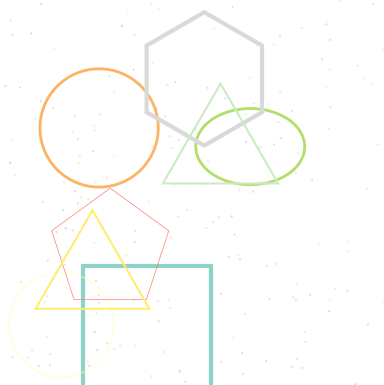[{"shape": "square", "thickness": 3, "radius": 0.84, "center": [0.382, 0.142]}, {"shape": "circle", "thickness": 0.5, "radius": 0.68, "center": [0.159, 0.156]}, {"shape": "pentagon", "thickness": 0.5, "radius": 0.8, "center": [0.286, 0.351]}, {"shape": "circle", "thickness": 2, "radius": 0.77, "center": [0.257, 0.668]}, {"shape": "oval", "thickness": 2, "radius": 0.71, "center": [0.65, 0.619]}, {"shape": "hexagon", "thickness": 3, "radius": 0.87, "center": [0.531, 0.795]}, {"shape": "triangle", "thickness": 1.5, "radius": 0.86, "center": [0.573, 0.61]}, {"shape": "triangle", "thickness": 1.5, "radius": 0.85, "center": [0.24, 0.283]}]